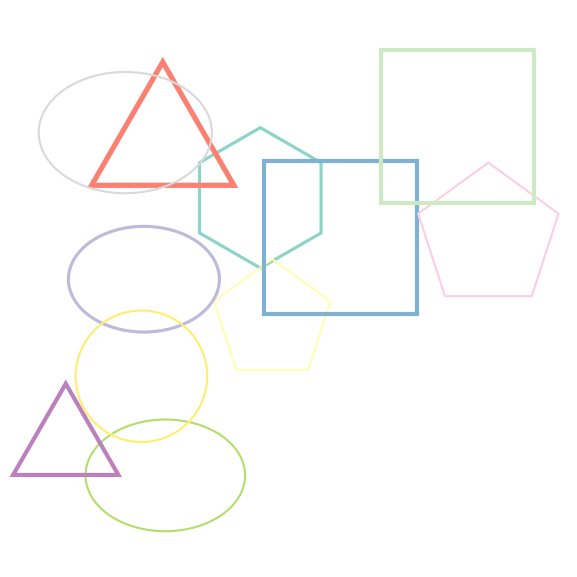[{"shape": "hexagon", "thickness": 1.5, "radius": 0.61, "center": [0.451, 0.657]}, {"shape": "pentagon", "thickness": 1, "radius": 0.53, "center": [0.471, 0.444]}, {"shape": "oval", "thickness": 1.5, "radius": 0.65, "center": [0.249, 0.516]}, {"shape": "triangle", "thickness": 2.5, "radius": 0.71, "center": [0.282, 0.749]}, {"shape": "square", "thickness": 2, "radius": 0.66, "center": [0.59, 0.588]}, {"shape": "oval", "thickness": 1, "radius": 0.69, "center": [0.286, 0.176]}, {"shape": "pentagon", "thickness": 1, "radius": 0.64, "center": [0.846, 0.59]}, {"shape": "oval", "thickness": 1, "radius": 0.75, "center": [0.217, 0.77]}, {"shape": "triangle", "thickness": 2, "radius": 0.53, "center": [0.114, 0.229]}, {"shape": "square", "thickness": 2, "radius": 0.66, "center": [0.792, 0.78]}, {"shape": "circle", "thickness": 1, "radius": 0.57, "center": [0.245, 0.348]}]